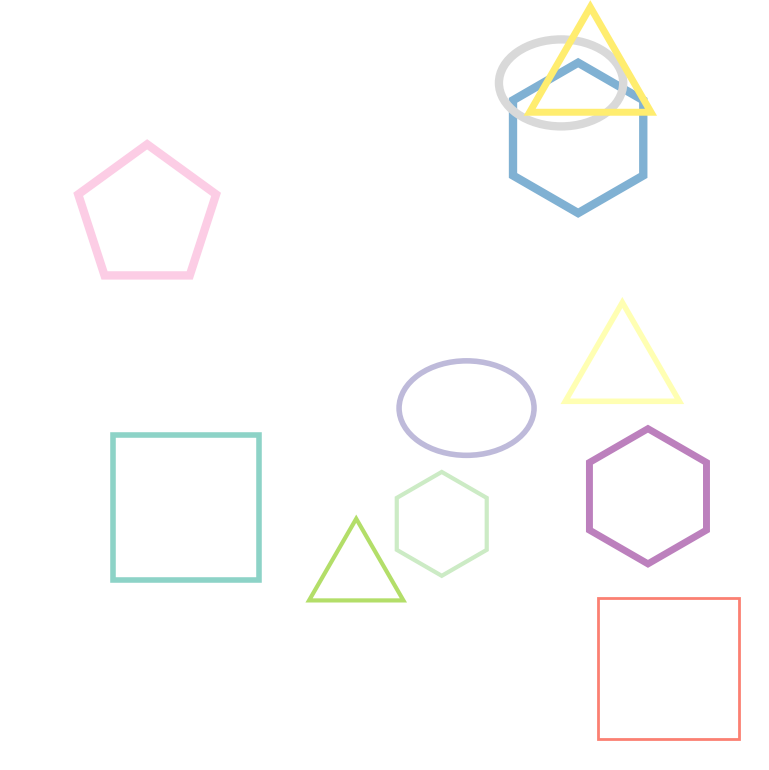[{"shape": "square", "thickness": 2, "radius": 0.47, "center": [0.242, 0.341]}, {"shape": "triangle", "thickness": 2, "radius": 0.43, "center": [0.808, 0.522]}, {"shape": "oval", "thickness": 2, "radius": 0.44, "center": [0.606, 0.47]}, {"shape": "square", "thickness": 1, "radius": 0.46, "center": [0.868, 0.132]}, {"shape": "hexagon", "thickness": 3, "radius": 0.49, "center": [0.751, 0.821]}, {"shape": "triangle", "thickness": 1.5, "radius": 0.35, "center": [0.463, 0.256]}, {"shape": "pentagon", "thickness": 3, "radius": 0.47, "center": [0.191, 0.718]}, {"shape": "oval", "thickness": 3, "radius": 0.4, "center": [0.729, 0.892]}, {"shape": "hexagon", "thickness": 2.5, "radius": 0.44, "center": [0.842, 0.355]}, {"shape": "hexagon", "thickness": 1.5, "radius": 0.34, "center": [0.574, 0.32]}, {"shape": "triangle", "thickness": 2.5, "radius": 0.46, "center": [0.767, 0.9]}]